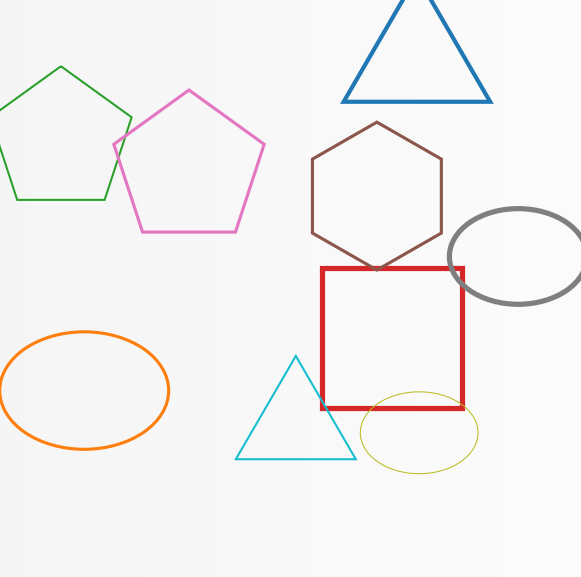[{"shape": "triangle", "thickness": 2, "radius": 0.73, "center": [0.717, 0.896]}, {"shape": "oval", "thickness": 1.5, "radius": 0.73, "center": [0.145, 0.323]}, {"shape": "pentagon", "thickness": 1, "radius": 0.64, "center": [0.105, 0.757]}, {"shape": "square", "thickness": 2.5, "radius": 0.6, "center": [0.674, 0.414]}, {"shape": "hexagon", "thickness": 1.5, "radius": 0.64, "center": [0.648, 0.66]}, {"shape": "pentagon", "thickness": 1.5, "radius": 0.68, "center": [0.325, 0.707]}, {"shape": "oval", "thickness": 2.5, "radius": 0.59, "center": [0.891, 0.555]}, {"shape": "oval", "thickness": 0.5, "radius": 0.51, "center": [0.721, 0.25]}, {"shape": "triangle", "thickness": 1, "radius": 0.6, "center": [0.509, 0.264]}]